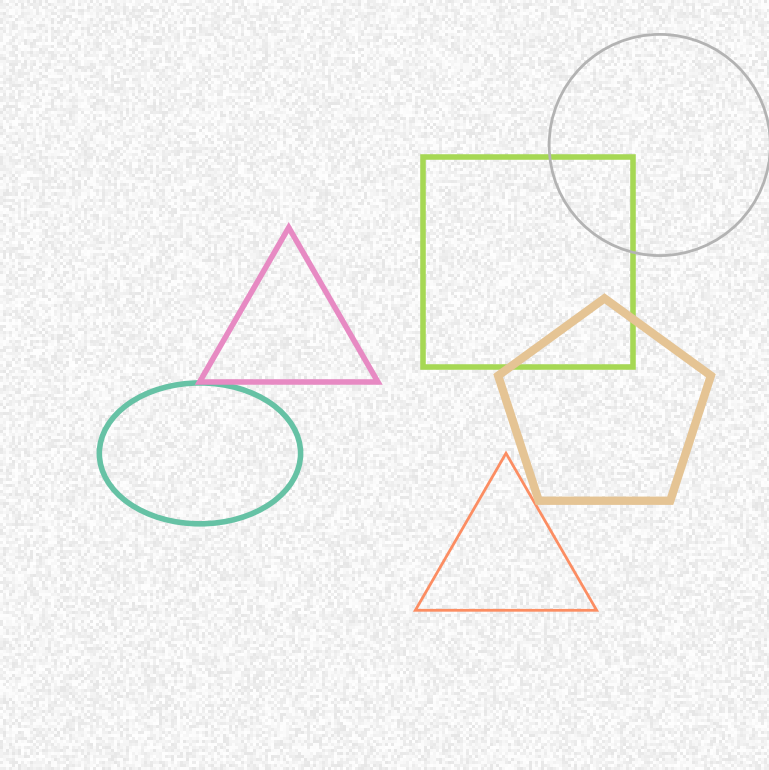[{"shape": "oval", "thickness": 2, "radius": 0.65, "center": [0.26, 0.411]}, {"shape": "triangle", "thickness": 1, "radius": 0.68, "center": [0.657, 0.275]}, {"shape": "triangle", "thickness": 2, "radius": 0.67, "center": [0.375, 0.571]}, {"shape": "square", "thickness": 2, "radius": 0.68, "center": [0.685, 0.66]}, {"shape": "pentagon", "thickness": 3, "radius": 0.73, "center": [0.785, 0.467]}, {"shape": "circle", "thickness": 1, "radius": 0.72, "center": [0.857, 0.812]}]